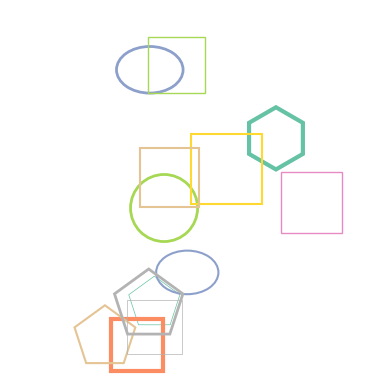[{"shape": "hexagon", "thickness": 3, "radius": 0.4, "center": [0.717, 0.641]}, {"shape": "pentagon", "thickness": 0.5, "radius": 0.35, "center": [0.401, 0.213]}, {"shape": "square", "thickness": 3, "radius": 0.34, "center": [0.357, 0.104]}, {"shape": "oval", "thickness": 2, "radius": 0.43, "center": [0.389, 0.819]}, {"shape": "oval", "thickness": 1.5, "radius": 0.4, "center": [0.486, 0.292]}, {"shape": "square", "thickness": 1, "radius": 0.4, "center": [0.808, 0.474]}, {"shape": "square", "thickness": 1, "radius": 0.37, "center": [0.459, 0.831]}, {"shape": "circle", "thickness": 2, "radius": 0.44, "center": [0.426, 0.46]}, {"shape": "square", "thickness": 1.5, "radius": 0.46, "center": [0.588, 0.561]}, {"shape": "square", "thickness": 1.5, "radius": 0.38, "center": [0.44, 0.539]}, {"shape": "pentagon", "thickness": 1.5, "radius": 0.42, "center": [0.273, 0.124]}, {"shape": "square", "thickness": 0.5, "radius": 0.35, "center": [0.401, 0.151]}, {"shape": "pentagon", "thickness": 2, "radius": 0.47, "center": [0.386, 0.208]}]